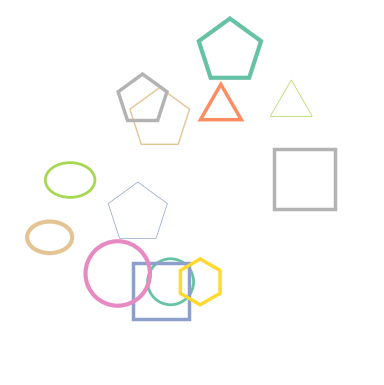[{"shape": "pentagon", "thickness": 3, "radius": 0.43, "center": [0.597, 0.867]}, {"shape": "circle", "thickness": 2, "radius": 0.3, "center": [0.443, 0.268]}, {"shape": "triangle", "thickness": 2.5, "radius": 0.31, "center": [0.574, 0.72]}, {"shape": "square", "thickness": 2.5, "radius": 0.36, "center": [0.417, 0.244]}, {"shape": "pentagon", "thickness": 0.5, "radius": 0.4, "center": [0.358, 0.446]}, {"shape": "circle", "thickness": 3, "radius": 0.42, "center": [0.306, 0.29]}, {"shape": "oval", "thickness": 2, "radius": 0.32, "center": [0.182, 0.532]}, {"shape": "triangle", "thickness": 0.5, "radius": 0.32, "center": [0.757, 0.729]}, {"shape": "hexagon", "thickness": 2.5, "radius": 0.3, "center": [0.52, 0.268]}, {"shape": "pentagon", "thickness": 1, "radius": 0.41, "center": [0.415, 0.691]}, {"shape": "oval", "thickness": 3, "radius": 0.29, "center": [0.129, 0.384]}, {"shape": "pentagon", "thickness": 2.5, "radius": 0.33, "center": [0.37, 0.741]}, {"shape": "square", "thickness": 2.5, "radius": 0.39, "center": [0.791, 0.535]}]